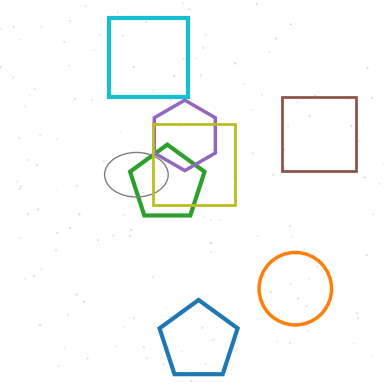[{"shape": "pentagon", "thickness": 3, "radius": 0.53, "center": [0.516, 0.114]}, {"shape": "circle", "thickness": 2.5, "radius": 0.47, "center": [0.767, 0.25]}, {"shape": "pentagon", "thickness": 3, "radius": 0.51, "center": [0.435, 0.523]}, {"shape": "hexagon", "thickness": 2.5, "radius": 0.46, "center": [0.48, 0.648]}, {"shape": "square", "thickness": 2, "radius": 0.48, "center": [0.829, 0.653]}, {"shape": "oval", "thickness": 1, "radius": 0.41, "center": [0.354, 0.546]}, {"shape": "square", "thickness": 2, "radius": 0.53, "center": [0.504, 0.573]}, {"shape": "square", "thickness": 3, "radius": 0.51, "center": [0.386, 0.85]}]